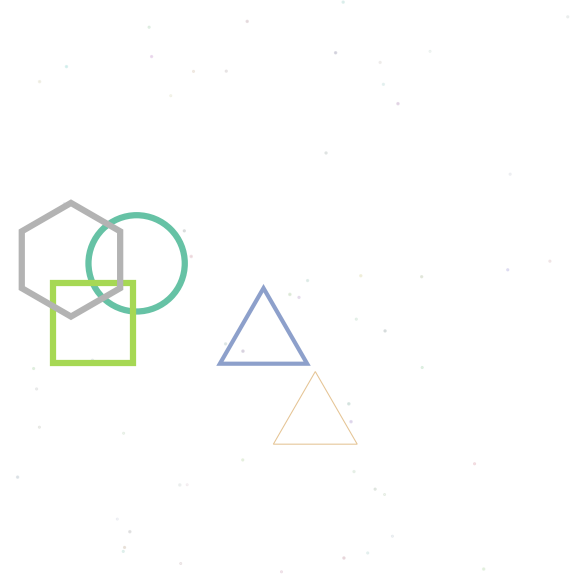[{"shape": "circle", "thickness": 3, "radius": 0.42, "center": [0.237, 0.543]}, {"shape": "triangle", "thickness": 2, "radius": 0.44, "center": [0.456, 0.413]}, {"shape": "square", "thickness": 3, "radius": 0.35, "center": [0.16, 0.44]}, {"shape": "triangle", "thickness": 0.5, "radius": 0.42, "center": [0.546, 0.272]}, {"shape": "hexagon", "thickness": 3, "radius": 0.49, "center": [0.123, 0.549]}]